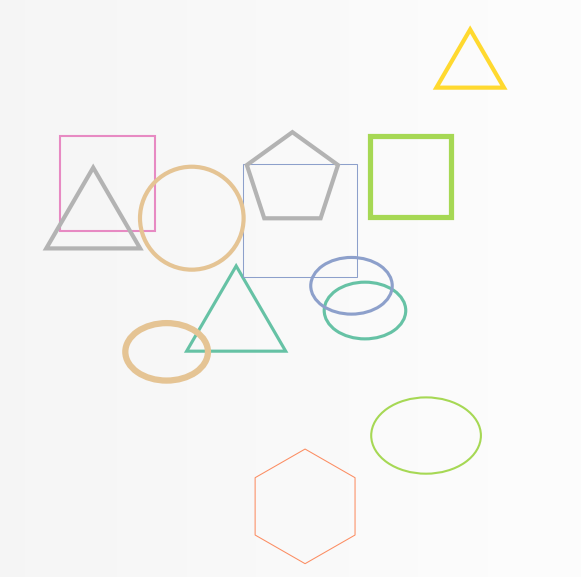[{"shape": "oval", "thickness": 1.5, "radius": 0.35, "center": [0.628, 0.461]}, {"shape": "triangle", "thickness": 1.5, "radius": 0.49, "center": [0.406, 0.44]}, {"shape": "hexagon", "thickness": 0.5, "radius": 0.5, "center": [0.525, 0.122]}, {"shape": "square", "thickness": 0.5, "radius": 0.49, "center": [0.516, 0.617]}, {"shape": "oval", "thickness": 1.5, "radius": 0.35, "center": [0.605, 0.504]}, {"shape": "square", "thickness": 1, "radius": 0.41, "center": [0.185, 0.682]}, {"shape": "square", "thickness": 2.5, "radius": 0.35, "center": [0.706, 0.693]}, {"shape": "oval", "thickness": 1, "radius": 0.47, "center": [0.733, 0.245]}, {"shape": "triangle", "thickness": 2, "radius": 0.34, "center": [0.809, 0.881]}, {"shape": "circle", "thickness": 2, "radius": 0.45, "center": [0.33, 0.621]}, {"shape": "oval", "thickness": 3, "radius": 0.36, "center": [0.287, 0.39]}, {"shape": "triangle", "thickness": 2, "radius": 0.47, "center": [0.16, 0.616]}, {"shape": "pentagon", "thickness": 2, "radius": 0.41, "center": [0.503, 0.688]}]